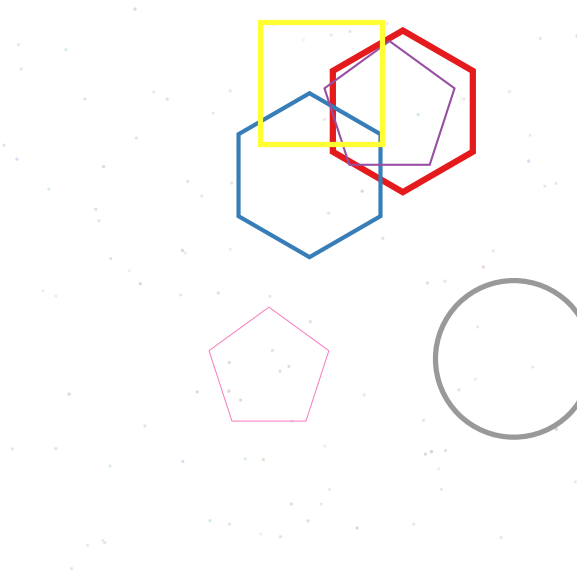[{"shape": "hexagon", "thickness": 3, "radius": 0.7, "center": [0.698, 0.806]}, {"shape": "hexagon", "thickness": 2, "radius": 0.71, "center": [0.536, 0.696]}, {"shape": "pentagon", "thickness": 1, "radius": 0.59, "center": [0.674, 0.81]}, {"shape": "square", "thickness": 2.5, "radius": 0.53, "center": [0.556, 0.855]}, {"shape": "pentagon", "thickness": 0.5, "radius": 0.55, "center": [0.466, 0.358]}, {"shape": "circle", "thickness": 2.5, "radius": 0.68, "center": [0.89, 0.378]}]